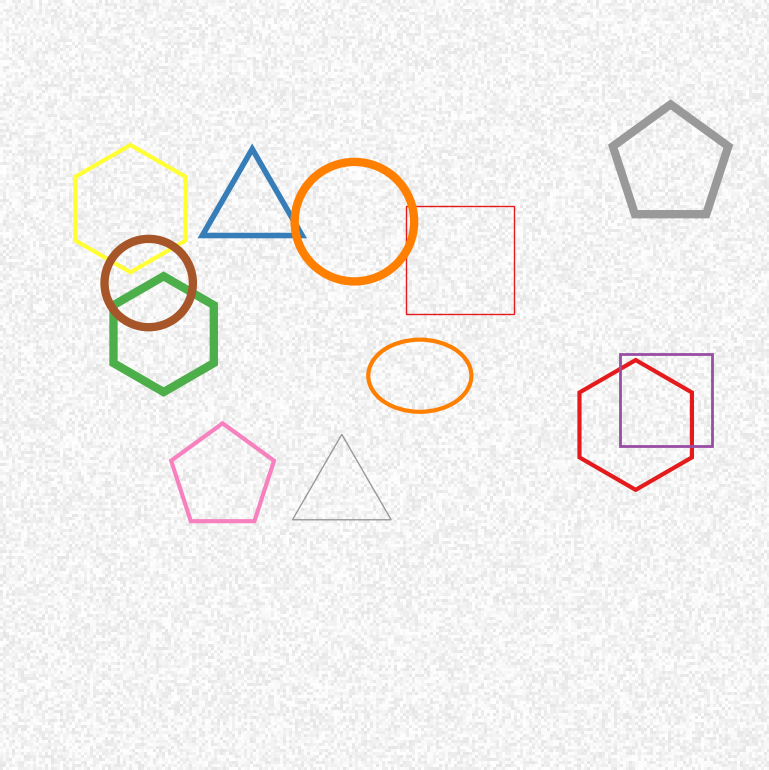[{"shape": "square", "thickness": 0.5, "radius": 0.35, "center": [0.597, 0.663]}, {"shape": "hexagon", "thickness": 1.5, "radius": 0.42, "center": [0.826, 0.448]}, {"shape": "triangle", "thickness": 2, "radius": 0.37, "center": [0.328, 0.732]}, {"shape": "hexagon", "thickness": 3, "radius": 0.38, "center": [0.213, 0.566]}, {"shape": "square", "thickness": 1, "radius": 0.3, "center": [0.865, 0.481]}, {"shape": "oval", "thickness": 1.5, "radius": 0.33, "center": [0.545, 0.512]}, {"shape": "circle", "thickness": 3, "radius": 0.39, "center": [0.46, 0.712]}, {"shape": "hexagon", "thickness": 1.5, "radius": 0.41, "center": [0.169, 0.729]}, {"shape": "circle", "thickness": 3, "radius": 0.29, "center": [0.193, 0.632]}, {"shape": "pentagon", "thickness": 1.5, "radius": 0.35, "center": [0.289, 0.38]}, {"shape": "triangle", "thickness": 0.5, "radius": 0.37, "center": [0.444, 0.362]}, {"shape": "pentagon", "thickness": 3, "radius": 0.39, "center": [0.871, 0.786]}]